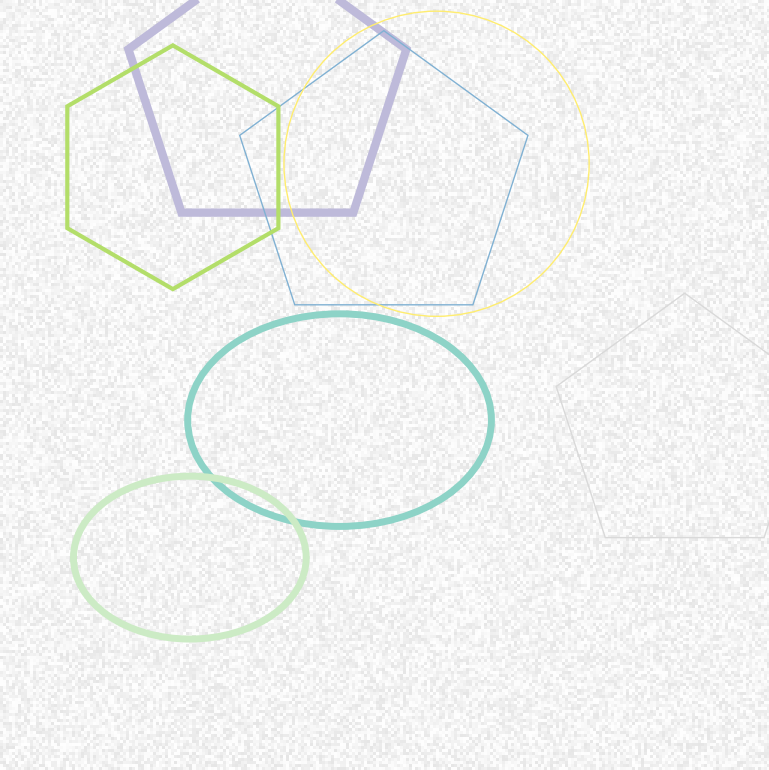[{"shape": "oval", "thickness": 2.5, "radius": 0.99, "center": [0.441, 0.454]}, {"shape": "pentagon", "thickness": 3, "radius": 0.95, "center": [0.347, 0.877]}, {"shape": "pentagon", "thickness": 0.5, "radius": 0.98, "center": [0.498, 0.763]}, {"shape": "hexagon", "thickness": 1.5, "radius": 0.79, "center": [0.224, 0.783]}, {"shape": "pentagon", "thickness": 0.5, "radius": 0.88, "center": [0.889, 0.444]}, {"shape": "oval", "thickness": 2.5, "radius": 0.76, "center": [0.247, 0.276]}, {"shape": "circle", "thickness": 0.5, "radius": 0.99, "center": [0.567, 0.787]}]